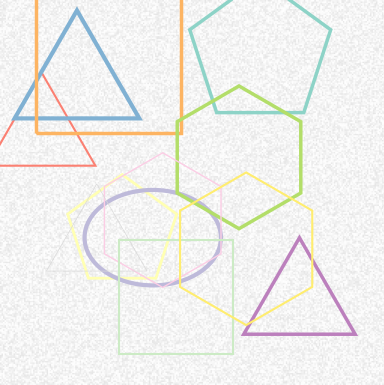[{"shape": "pentagon", "thickness": 2.5, "radius": 0.96, "center": [0.676, 0.863]}, {"shape": "pentagon", "thickness": 2, "radius": 0.74, "center": [0.317, 0.398]}, {"shape": "oval", "thickness": 3, "radius": 0.89, "center": [0.397, 0.383]}, {"shape": "triangle", "thickness": 1.5, "radius": 0.81, "center": [0.108, 0.65]}, {"shape": "triangle", "thickness": 3, "radius": 0.93, "center": [0.2, 0.786]}, {"shape": "square", "thickness": 2.5, "radius": 0.95, "center": [0.282, 0.844]}, {"shape": "hexagon", "thickness": 2.5, "radius": 0.93, "center": [0.621, 0.591]}, {"shape": "hexagon", "thickness": 1, "radius": 0.87, "center": [0.423, 0.428]}, {"shape": "triangle", "thickness": 0.5, "radius": 0.75, "center": [0.251, 0.371]}, {"shape": "triangle", "thickness": 2.5, "radius": 0.84, "center": [0.778, 0.215]}, {"shape": "square", "thickness": 1.5, "radius": 0.74, "center": [0.457, 0.23]}, {"shape": "hexagon", "thickness": 1.5, "radius": 0.99, "center": [0.639, 0.354]}]